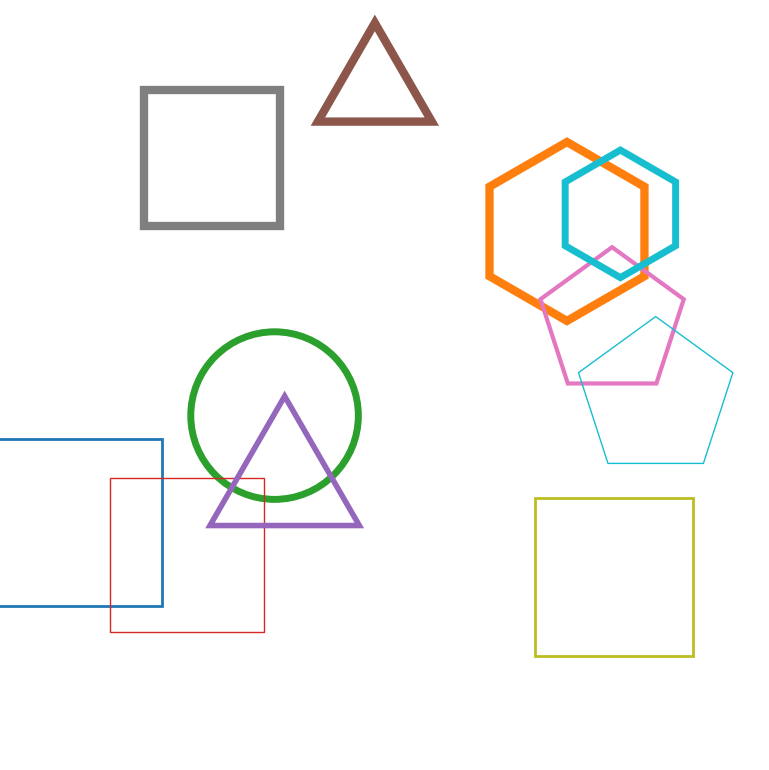[{"shape": "square", "thickness": 1, "radius": 0.54, "center": [0.101, 0.322]}, {"shape": "hexagon", "thickness": 3, "radius": 0.58, "center": [0.736, 0.699]}, {"shape": "circle", "thickness": 2.5, "radius": 0.54, "center": [0.357, 0.46]}, {"shape": "square", "thickness": 0.5, "radius": 0.5, "center": [0.243, 0.28]}, {"shape": "triangle", "thickness": 2, "radius": 0.56, "center": [0.37, 0.373]}, {"shape": "triangle", "thickness": 3, "radius": 0.43, "center": [0.487, 0.885]}, {"shape": "pentagon", "thickness": 1.5, "radius": 0.49, "center": [0.795, 0.581]}, {"shape": "square", "thickness": 3, "radius": 0.44, "center": [0.276, 0.795]}, {"shape": "square", "thickness": 1, "radius": 0.51, "center": [0.797, 0.251]}, {"shape": "pentagon", "thickness": 0.5, "radius": 0.53, "center": [0.852, 0.483]}, {"shape": "hexagon", "thickness": 2.5, "radius": 0.41, "center": [0.806, 0.722]}]